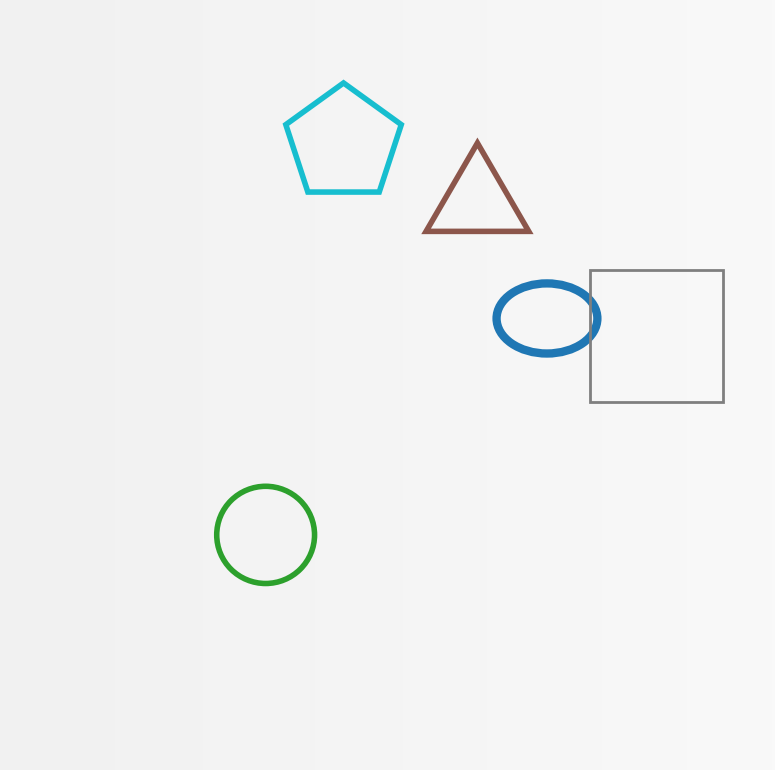[{"shape": "oval", "thickness": 3, "radius": 0.33, "center": [0.706, 0.586]}, {"shape": "circle", "thickness": 2, "radius": 0.32, "center": [0.343, 0.305]}, {"shape": "triangle", "thickness": 2, "radius": 0.38, "center": [0.616, 0.738]}, {"shape": "square", "thickness": 1, "radius": 0.43, "center": [0.847, 0.563]}, {"shape": "pentagon", "thickness": 2, "radius": 0.39, "center": [0.443, 0.814]}]